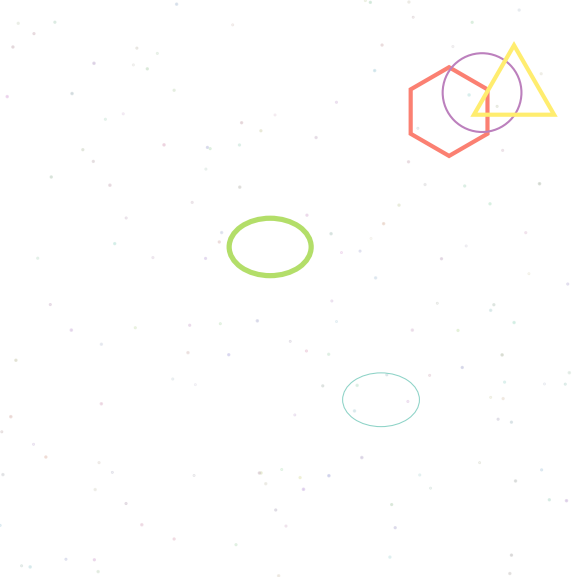[{"shape": "oval", "thickness": 0.5, "radius": 0.33, "center": [0.66, 0.307]}, {"shape": "hexagon", "thickness": 2, "radius": 0.38, "center": [0.778, 0.806]}, {"shape": "oval", "thickness": 2.5, "radius": 0.36, "center": [0.468, 0.572]}, {"shape": "circle", "thickness": 1, "radius": 0.34, "center": [0.835, 0.839]}, {"shape": "triangle", "thickness": 2, "radius": 0.4, "center": [0.89, 0.841]}]